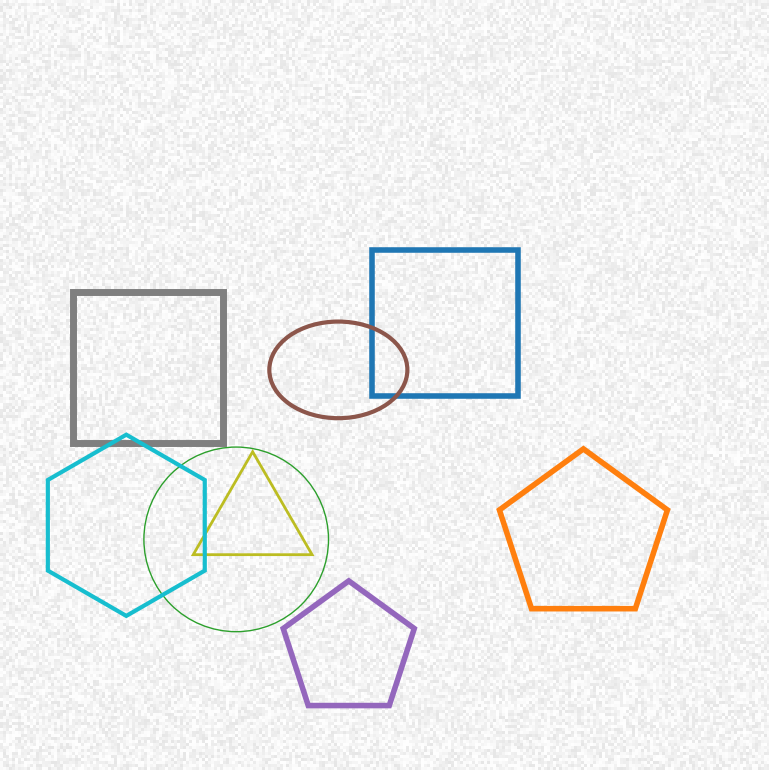[{"shape": "square", "thickness": 2, "radius": 0.47, "center": [0.578, 0.58]}, {"shape": "pentagon", "thickness": 2, "radius": 0.57, "center": [0.758, 0.302]}, {"shape": "circle", "thickness": 0.5, "radius": 0.6, "center": [0.307, 0.3]}, {"shape": "pentagon", "thickness": 2, "radius": 0.45, "center": [0.453, 0.156]}, {"shape": "oval", "thickness": 1.5, "radius": 0.45, "center": [0.439, 0.52]}, {"shape": "square", "thickness": 2.5, "radius": 0.49, "center": [0.193, 0.523]}, {"shape": "triangle", "thickness": 1, "radius": 0.45, "center": [0.328, 0.324]}, {"shape": "hexagon", "thickness": 1.5, "radius": 0.59, "center": [0.164, 0.318]}]